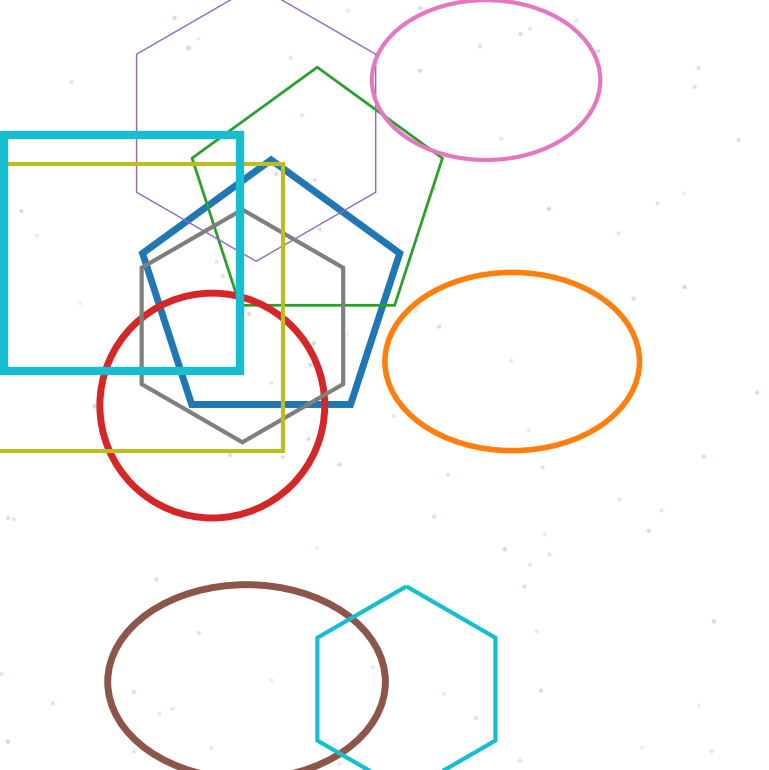[{"shape": "pentagon", "thickness": 2.5, "radius": 0.88, "center": [0.352, 0.617]}, {"shape": "oval", "thickness": 2, "radius": 0.83, "center": [0.665, 0.53]}, {"shape": "pentagon", "thickness": 1, "radius": 0.85, "center": [0.412, 0.742]}, {"shape": "circle", "thickness": 2.5, "radius": 0.73, "center": [0.276, 0.473]}, {"shape": "hexagon", "thickness": 0.5, "radius": 0.9, "center": [0.333, 0.84]}, {"shape": "oval", "thickness": 2.5, "radius": 0.9, "center": [0.32, 0.114]}, {"shape": "oval", "thickness": 1.5, "radius": 0.74, "center": [0.631, 0.896]}, {"shape": "hexagon", "thickness": 1.5, "radius": 0.76, "center": [0.315, 0.577]}, {"shape": "square", "thickness": 1.5, "radius": 0.93, "center": [0.181, 0.601]}, {"shape": "square", "thickness": 3, "radius": 0.77, "center": [0.158, 0.672]}, {"shape": "hexagon", "thickness": 1.5, "radius": 0.67, "center": [0.528, 0.105]}]